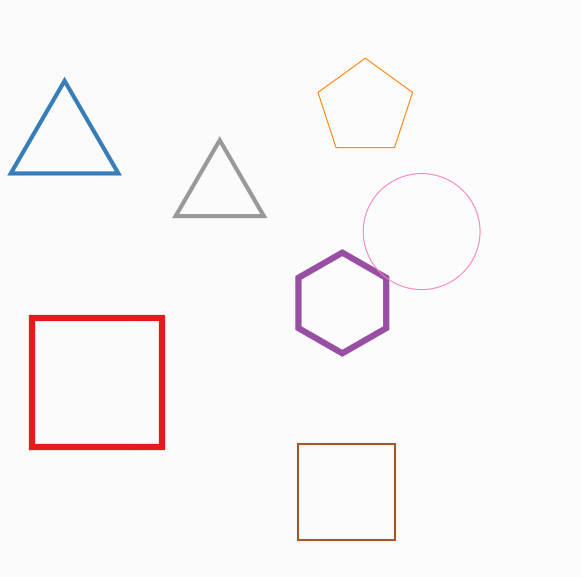[{"shape": "square", "thickness": 3, "radius": 0.56, "center": [0.167, 0.336]}, {"shape": "triangle", "thickness": 2, "radius": 0.53, "center": [0.111, 0.752]}, {"shape": "hexagon", "thickness": 3, "radius": 0.44, "center": [0.589, 0.475]}, {"shape": "pentagon", "thickness": 0.5, "radius": 0.43, "center": [0.628, 0.813]}, {"shape": "square", "thickness": 1, "radius": 0.42, "center": [0.596, 0.147]}, {"shape": "circle", "thickness": 0.5, "radius": 0.5, "center": [0.725, 0.598]}, {"shape": "triangle", "thickness": 2, "radius": 0.44, "center": [0.378, 0.669]}]